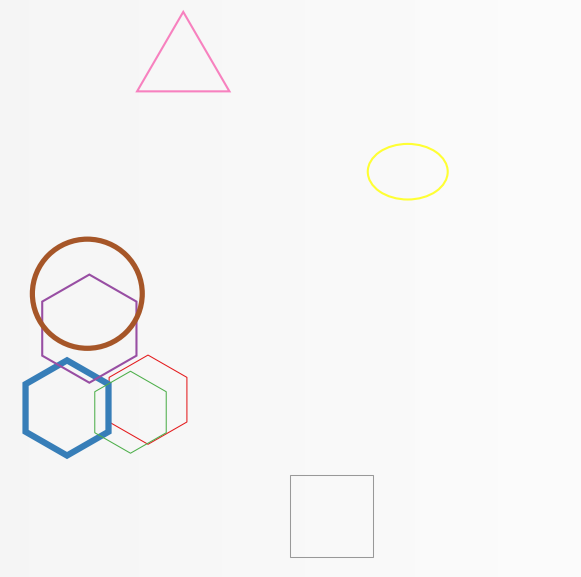[{"shape": "hexagon", "thickness": 0.5, "radius": 0.39, "center": [0.255, 0.307]}, {"shape": "hexagon", "thickness": 3, "radius": 0.41, "center": [0.115, 0.293]}, {"shape": "hexagon", "thickness": 0.5, "radius": 0.35, "center": [0.225, 0.285]}, {"shape": "hexagon", "thickness": 1, "radius": 0.47, "center": [0.154, 0.43]}, {"shape": "oval", "thickness": 1, "radius": 0.34, "center": [0.701, 0.702]}, {"shape": "circle", "thickness": 2.5, "radius": 0.47, "center": [0.15, 0.491]}, {"shape": "triangle", "thickness": 1, "radius": 0.46, "center": [0.315, 0.887]}, {"shape": "square", "thickness": 0.5, "radius": 0.35, "center": [0.571, 0.106]}]